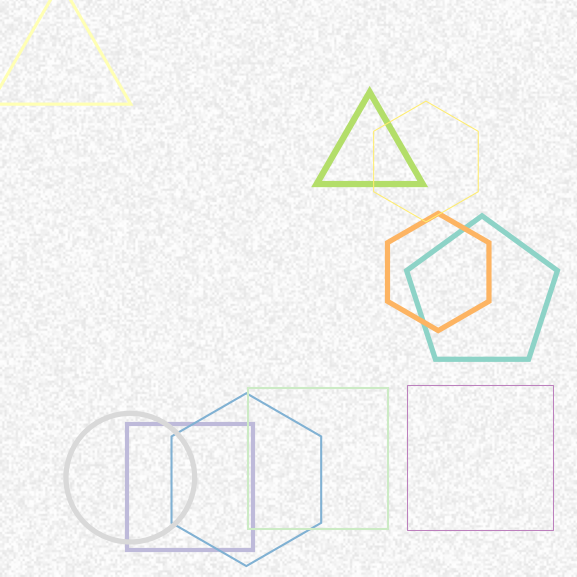[{"shape": "pentagon", "thickness": 2.5, "radius": 0.69, "center": [0.835, 0.488]}, {"shape": "triangle", "thickness": 1.5, "radius": 0.7, "center": [0.105, 0.889]}, {"shape": "square", "thickness": 2, "radius": 0.55, "center": [0.328, 0.156]}, {"shape": "hexagon", "thickness": 1, "radius": 0.75, "center": [0.427, 0.169]}, {"shape": "hexagon", "thickness": 2.5, "radius": 0.51, "center": [0.759, 0.528]}, {"shape": "triangle", "thickness": 3, "radius": 0.53, "center": [0.64, 0.733]}, {"shape": "circle", "thickness": 2.5, "radius": 0.56, "center": [0.226, 0.172]}, {"shape": "square", "thickness": 0.5, "radius": 0.63, "center": [0.831, 0.207]}, {"shape": "square", "thickness": 1, "radius": 0.61, "center": [0.551, 0.205]}, {"shape": "hexagon", "thickness": 0.5, "radius": 0.52, "center": [0.738, 0.719]}]